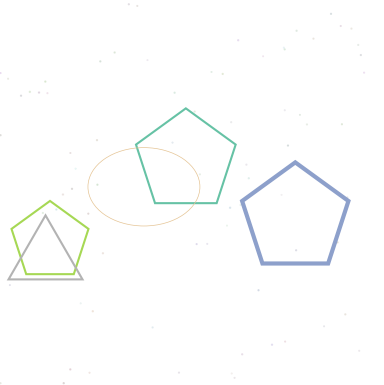[{"shape": "pentagon", "thickness": 1.5, "radius": 0.68, "center": [0.483, 0.582]}, {"shape": "pentagon", "thickness": 3, "radius": 0.73, "center": [0.767, 0.433]}, {"shape": "pentagon", "thickness": 1.5, "radius": 0.53, "center": [0.13, 0.373]}, {"shape": "oval", "thickness": 0.5, "radius": 0.73, "center": [0.374, 0.515]}, {"shape": "triangle", "thickness": 1.5, "radius": 0.55, "center": [0.118, 0.33]}]